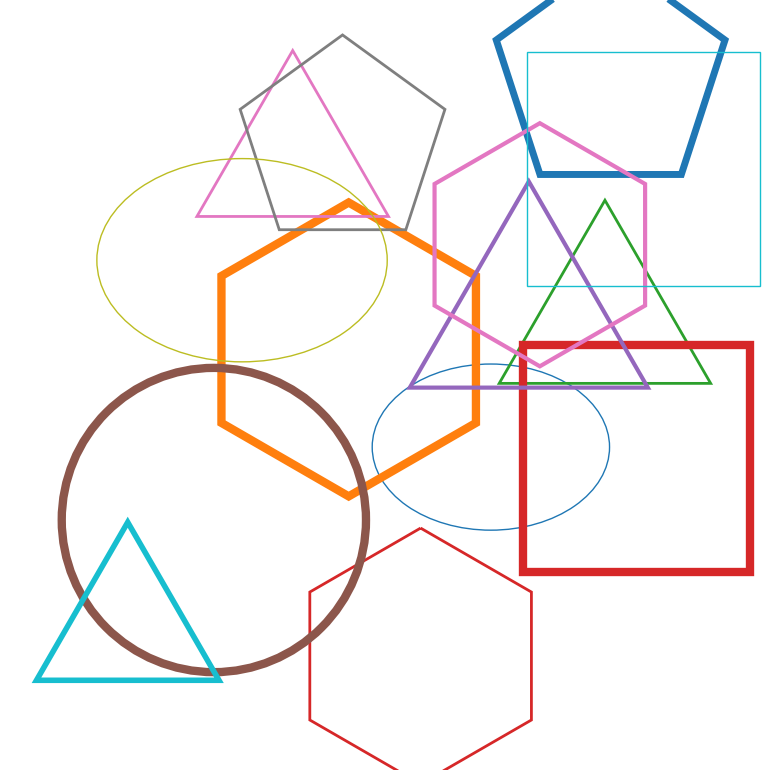[{"shape": "oval", "thickness": 0.5, "radius": 0.77, "center": [0.638, 0.419]}, {"shape": "pentagon", "thickness": 2.5, "radius": 0.78, "center": [0.793, 0.9]}, {"shape": "hexagon", "thickness": 3, "radius": 0.95, "center": [0.453, 0.546]}, {"shape": "triangle", "thickness": 1, "radius": 0.79, "center": [0.786, 0.581]}, {"shape": "square", "thickness": 3, "radius": 0.74, "center": [0.827, 0.404]}, {"shape": "hexagon", "thickness": 1, "radius": 0.83, "center": [0.546, 0.148]}, {"shape": "triangle", "thickness": 1.5, "radius": 0.89, "center": [0.687, 0.586]}, {"shape": "circle", "thickness": 3, "radius": 0.99, "center": [0.278, 0.325]}, {"shape": "triangle", "thickness": 1, "radius": 0.72, "center": [0.38, 0.791]}, {"shape": "hexagon", "thickness": 1.5, "radius": 0.79, "center": [0.701, 0.682]}, {"shape": "pentagon", "thickness": 1, "radius": 0.7, "center": [0.445, 0.815]}, {"shape": "oval", "thickness": 0.5, "radius": 0.94, "center": [0.314, 0.662]}, {"shape": "triangle", "thickness": 2, "radius": 0.68, "center": [0.166, 0.185]}, {"shape": "square", "thickness": 0.5, "radius": 0.76, "center": [0.836, 0.781]}]